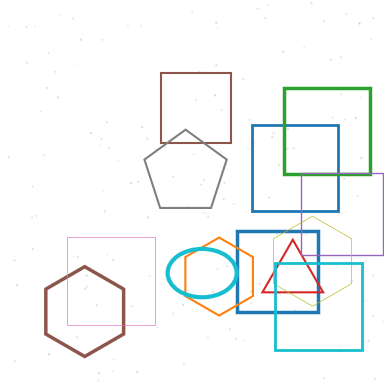[{"shape": "square", "thickness": 2, "radius": 0.56, "center": [0.766, 0.564]}, {"shape": "square", "thickness": 2.5, "radius": 0.53, "center": [0.721, 0.294]}, {"shape": "hexagon", "thickness": 1.5, "radius": 0.51, "center": [0.569, 0.282]}, {"shape": "square", "thickness": 2.5, "radius": 0.56, "center": [0.849, 0.659]}, {"shape": "triangle", "thickness": 1.5, "radius": 0.46, "center": [0.76, 0.286]}, {"shape": "square", "thickness": 1, "radius": 0.53, "center": [0.889, 0.443]}, {"shape": "hexagon", "thickness": 2.5, "radius": 0.58, "center": [0.22, 0.191]}, {"shape": "square", "thickness": 1.5, "radius": 0.46, "center": [0.509, 0.719]}, {"shape": "square", "thickness": 0.5, "radius": 0.57, "center": [0.289, 0.27]}, {"shape": "pentagon", "thickness": 1.5, "radius": 0.56, "center": [0.482, 0.551]}, {"shape": "hexagon", "thickness": 0.5, "radius": 0.58, "center": [0.812, 0.322]}, {"shape": "oval", "thickness": 3, "radius": 0.45, "center": [0.525, 0.291]}, {"shape": "square", "thickness": 2, "radius": 0.57, "center": [0.826, 0.203]}]